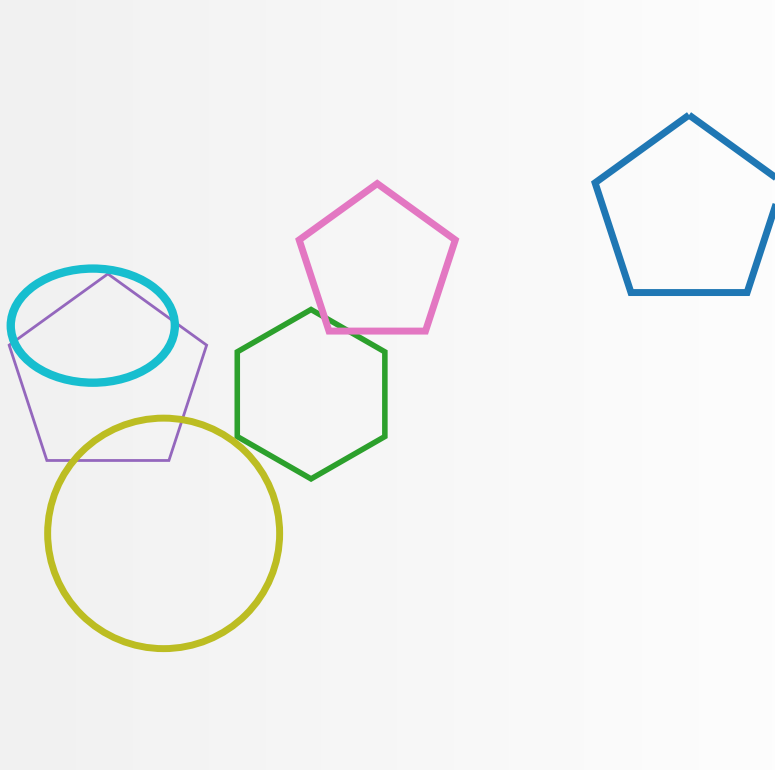[{"shape": "pentagon", "thickness": 2.5, "radius": 0.64, "center": [0.889, 0.723]}, {"shape": "hexagon", "thickness": 2, "radius": 0.55, "center": [0.401, 0.488]}, {"shape": "pentagon", "thickness": 1, "radius": 0.67, "center": [0.139, 0.51]}, {"shape": "pentagon", "thickness": 2.5, "radius": 0.53, "center": [0.487, 0.656]}, {"shape": "circle", "thickness": 2.5, "radius": 0.75, "center": [0.211, 0.307]}, {"shape": "oval", "thickness": 3, "radius": 0.53, "center": [0.12, 0.577]}]